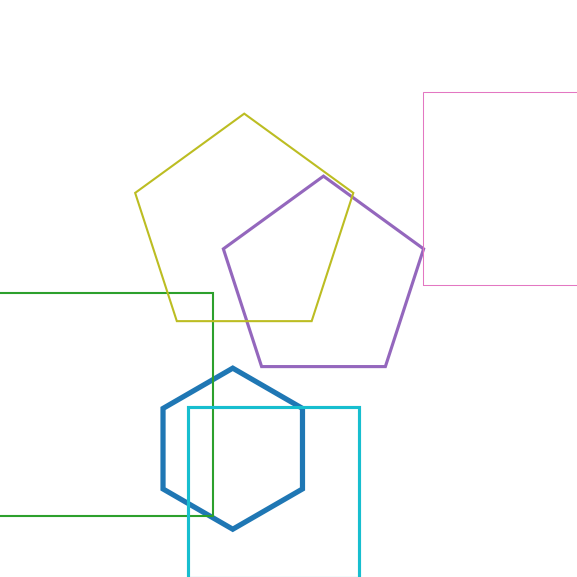[{"shape": "hexagon", "thickness": 2.5, "radius": 0.7, "center": [0.403, 0.222]}, {"shape": "square", "thickness": 1, "radius": 0.97, "center": [0.175, 0.299]}, {"shape": "pentagon", "thickness": 1.5, "radius": 0.91, "center": [0.56, 0.512]}, {"shape": "square", "thickness": 0.5, "radius": 0.84, "center": [0.9, 0.673]}, {"shape": "pentagon", "thickness": 1, "radius": 0.99, "center": [0.423, 0.604]}, {"shape": "square", "thickness": 1.5, "radius": 0.74, "center": [0.474, 0.147]}]